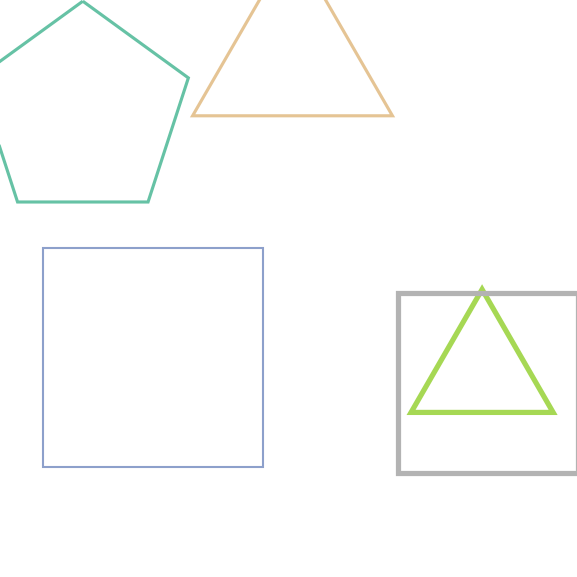[{"shape": "pentagon", "thickness": 1.5, "radius": 0.96, "center": [0.143, 0.805]}, {"shape": "square", "thickness": 1, "radius": 0.95, "center": [0.265, 0.38]}, {"shape": "triangle", "thickness": 2.5, "radius": 0.71, "center": [0.835, 0.356]}, {"shape": "triangle", "thickness": 1.5, "radius": 1.0, "center": [0.507, 0.899]}, {"shape": "square", "thickness": 2.5, "radius": 0.78, "center": [0.845, 0.335]}]